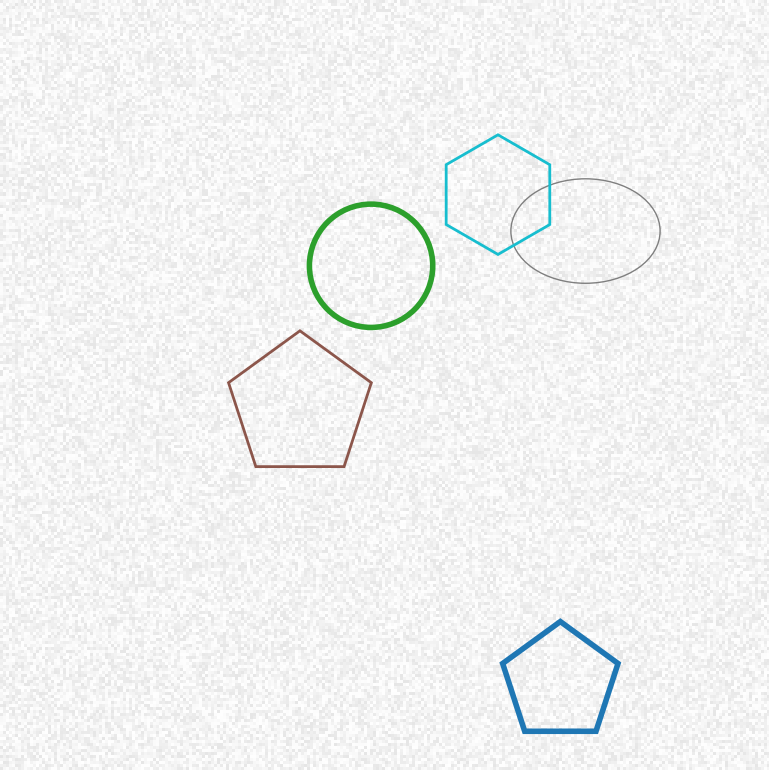[{"shape": "pentagon", "thickness": 2, "radius": 0.39, "center": [0.728, 0.114]}, {"shape": "circle", "thickness": 2, "radius": 0.4, "center": [0.482, 0.655]}, {"shape": "pentagon", "thickness": 1, "radius": 0.49, "center": [0.39, 0.473]}, {"shape": "oval", "thickness": 0.5, "radius": 0.48, "center": [0.76, 0.7]}, {"shape": "hexagon", "thickness": 1, "radius": 0.39, "center": [0.647, 0.747]}]